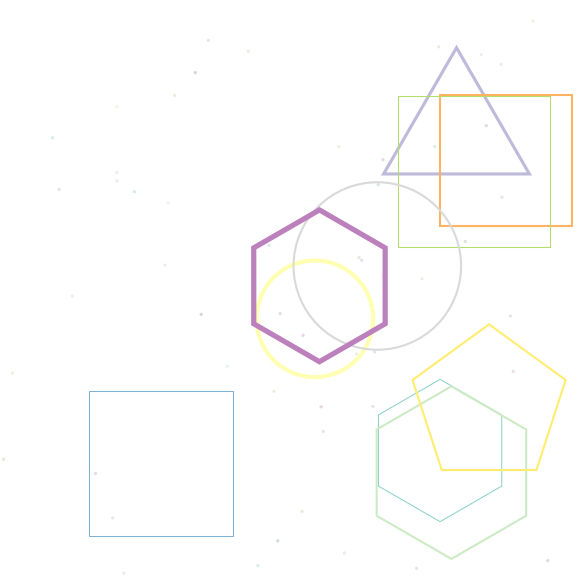[{"shape": "hexagon", "thickness": 0.5, "radius": 0.62, "center": [0.762, 0.219]}, {"shape": "circle", "thickness": 2, "radius": 0.5, "center": [0.545, 0.447]}, {"shape": "triangle", "thickness": 1.5, "radius": 0.73, "center": [0.79, 0.771]}, {"shape": "square", "thickness": 0.5, "radius": 0.63, "center": [0.279, 0.197]}, {"shape": "square", "thickness": 1, "radius": 0.57, "center": [0.876, 0.721]}, {"shape": "square", "thickness": 0.5, "radius": 0.66, "center": [0.821, 0.702]}, {"shape": "circle", "thickness": 1, "radius": 0.73, "center": [0.653, 0.539]}, {"shape": "hexagon", "thickness": 2.5, "radius": 0.66, "center": [0.553, 0.504]}, {"shape": "hexagon", "thickness": 1, "radius": 0.75, "center": [0.782, 0.181]}, {"shape": "pentagon", "thickness": 1, "radius": 0.7, "center": [0.847, 0.298]}]